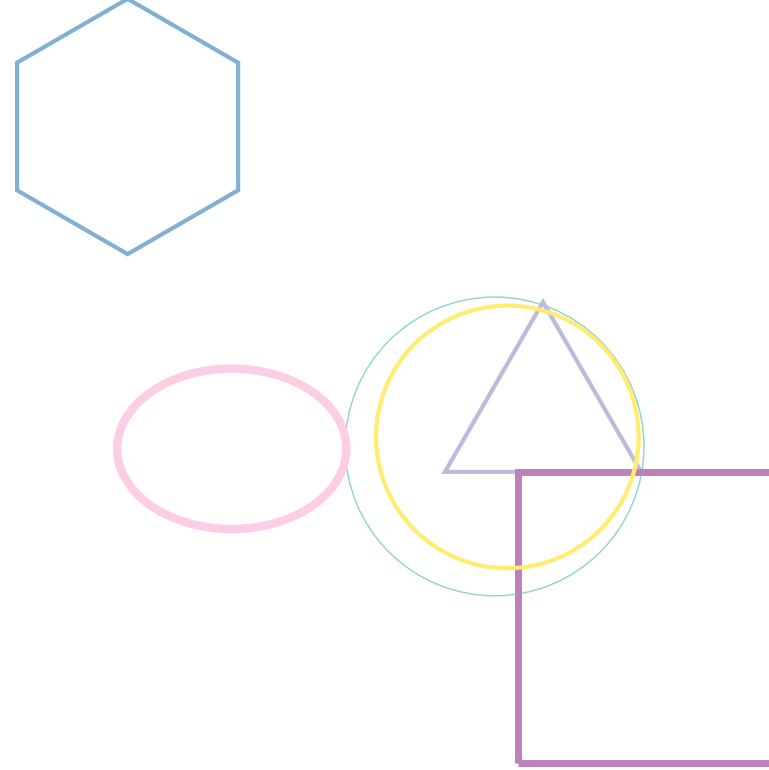[{"shape": "circle", "thickness": 0.5, "radius": 0.97, "center": [0.642, 0.42]}, {"shape": "triangle", "thickness": 1.5, "radius": 0.74, "center": [0.705, 0.461]}, {"shape": "hexagon", "thickness": 1.5, "radius": 0.83, "center": [0.166, 0.836]}, {"shape": "oval", "thickness": 3, "radius": 0.74, "center": [0.301, 0.417]}, {"shape": "square", "thickness": 2.5, "radius": 0.95, "center": [0.862, 0.198]}, {"shape": "circle", "thickness": 1.5, "radius": 0.85, "center": [0.659, 0.433]}]